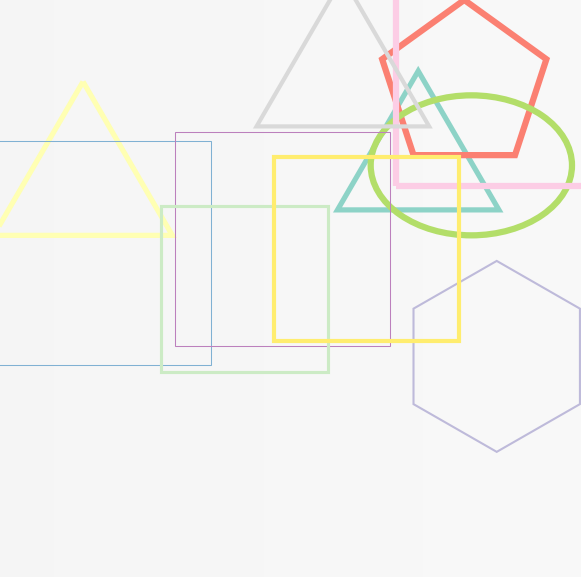[{"shape": "triangle", "thickness": 2.5, "radius": 0.8, "center": [0.72, 0.716]}, {"shape": "triangle", "thickness": 2.5, "radius": 0.89, "center": [0.143, 0.68]}, {"shape": "hexagon", "thickness": 1, "radius": 0.83, "center": [0.855, 0.382]}, {"shape": "pentagon", "thickness": 3, "radius": 0.74, "center": [0.799, 0.851]}, {"shape": "square", "thickness": 0.5, "radius": 0.97, "center": [0.169, 0.561]}, {"shape": "oval", "thickness": 3, "radius": 0.87, "center": [0.811, 0.713]}, {"shape": "square", "thickness": 3, "radius": 0.85, "center": [0.851, 0.847]}, {"shape": "triangle", "thickness": 2, "radius": 0.86, "center": [0.59, 0.866]}, {"shape": "square", "thickness": 0.5, "radius": 0.92, "center": [0.487, 0.585]}, {"shape": "square", "thickness": 1.5, "radius": 0.72, "center": [0.421, 0.499]}, {"shape": "square", "thickness": 2, "radius": 0.8, "center": [0.631, 0.568]}]